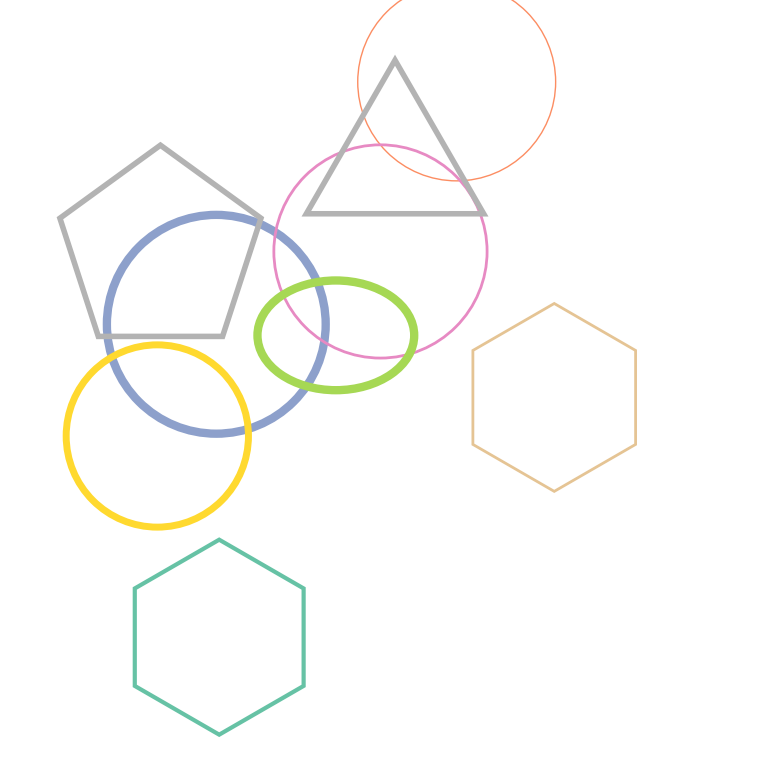[{"shape": "hexagon", "thickness": 1.5, "radius": 0.63, "center": [0.285, 0.172]}, {"shape": "circle", "thickness": 0.5, "radius": 0.64, "center": [0.593, 0.894]}, {"shape": "circle", "thickness": 3, "radius": 0.71, "center": [0.281, 0.579]}, {"shape": "circle", "thickness": 1, "radius": 0.69, "center": [0.494, 0.673]}, {"shape": "oval", "thickness": 3, "radius": 0.51, "center": [0.436, 0.565]}, {"shape": "circle", "thickness": 2.5, "radius": 0.59, "center": [0.204, 0.434]}, {"shape": "hexagon", "thickness": 1, "radius": 0.61, "center": [0.72, 0.484]}, {"shape": "triangle", "thickness": 2, "radius": 0.66, "center": [0.513, 0.789]}, {"shape": "pentagon", "thickness": 2, "radius": 0.69, "center": [0.208, 0.674]}]